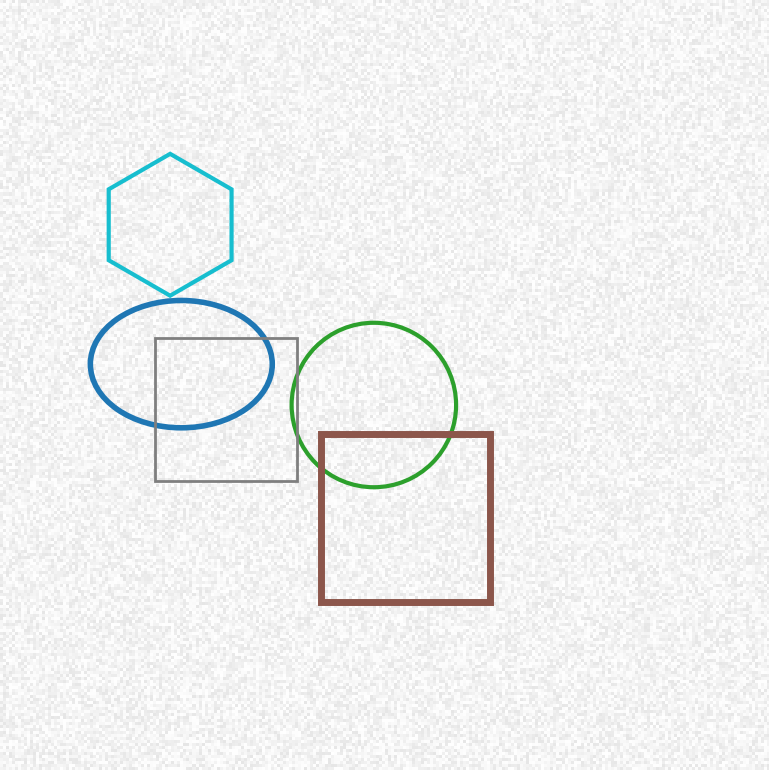[{"shape": "oval", "thickness": 2, "radius": 0.59, "center": [0.235, 0.527]}, {"shape": "circle", "thickness": 1.5, "radius": 0.53, "center": [0.486, 0.474]}, {"shape": "square", "thickness": 2.5, "radius": 0.55, "center": [0.527, 0.327]}, {"shape": "square", "thickness": 1, "radius": 0.46, "center": [0.293, 0.468]}, {"shape": "hexagon", "thickness": 1.5, "radius": 0.46, "center": [0.221, 0.708]}]